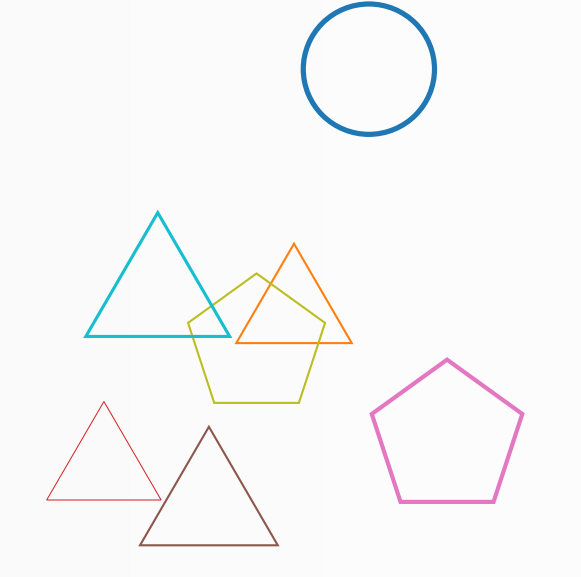[{"shape": "circle", "thickness": 2.5, "radius": 0.56, "center": [0.635, 0.879]}, {"shape": "triangle", "thickness": 1, "radius": 0.57, "center": [0.506, 0.462]}, {"shape": "triangle", "thickness": 0.5, "radius": 0.57, "center": [0.179, 0.19]}, {"shape": "triangle", "thickness": 1, "radius": 0.68, "center": [0.359, 0.123]}, {"shape": "pentagon", "thickness": 2, "radius": 0.68, "center": [0.769, 0.24]}, {"shape": "pentagon", "thickness": 1, "radius": 0.62, "center": [0.441, 0.402]}, {"shape": "triangle", "thickness": 1.5, "radius": 0.71, "center": [0.271, 0.488]}]